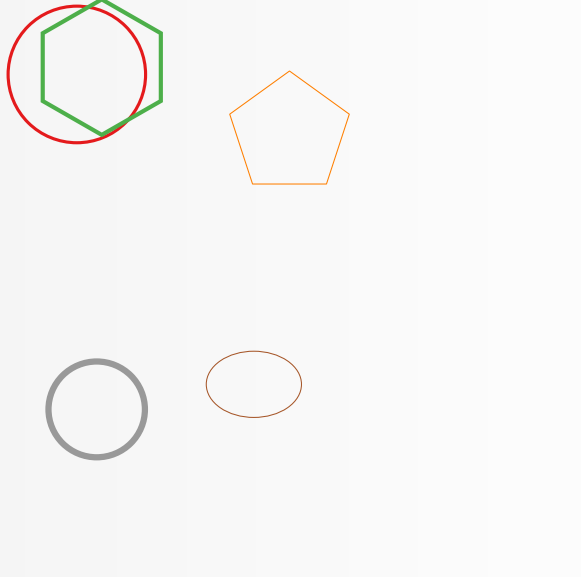[{"shape": "circle", "thickness": 1.5, "radius": 0.59, "center": [0.132, 0.87]}, {"shape": "hexagon", "thickness": 2, "radius": 0.59, "center": [0.175, 0.883]}, {"shape": "pentagon", "thickness": 0.5, "radius": 0.54, "center": [0.498, 0.768]}, {"shape": "oval", "thickness": 0.5, "radius": 0.41, "center": [0.437, 0.334]}, {"shape": "circle", "thickness": 3, "radius": 0.41, "center": [0.166, 0.29]}]